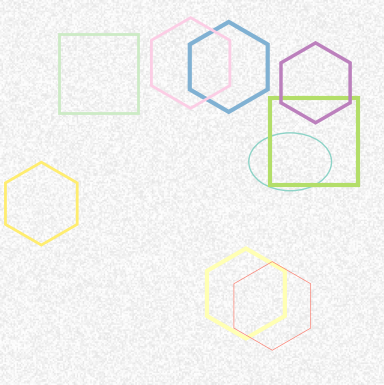[{"shape": "oval", "thickness": 1, "radius": 0.54, "center": [0.754, 0.58]}, {"shape": "hexagon", "thickness": 3, "radius": 0.58, "center": [0.639, 0.238]}, {"shape": "hexagon", "thickness": 0.5, "radius": 0.58, "center": [0.707, 0.205]}, {"shape": "hexagon", "thickness": 3, "radius": 0.58, "center": [0.594, 0.826]}, {"shape": "square", "thickness": 3, "radius": 0.57, "center": [0.817, 0.632]}, {"shape": "hexagon", "thickness": 2, "radius": 0.59, "center": [0.495, 0.837]}, {"shape": "hexagon", "thickness": 2.5, "radius": 0.52, "center": [0.82, 0.785]}, {"shape": "square", "thickness": 2, "radius": 0.51, "center": [0.255, 0.809]}, {"shape": "hexagon", "thickness": 2, "radius": 0.54, "center": [0.107, 0.471]}]